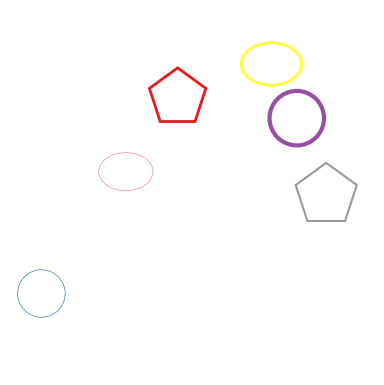[{"shape": "pentagon", "thickness": 2, "radius": 0.39, "center": [0.461, 0.747]}, {"shape": "circle", "thickness": 0.5, "radius": 0.31, "center": [0.108, 0.238]}, {"shape": "circle", "thickness": 3, "radius": 0.35, "center": [0.771, 0.693]}, {"shape": "oval", "thickness": 2, "radius": 0.39, "center": [0.705, 0.834]}, {"shape": "oval", "thickness": 0.5, "radius": 0.35, "center": [0.327, 0.554]}, {"shape": "pentagon", "thickness": 1.5, "radius": 0.42, "center": [0.847, 0.494]}]